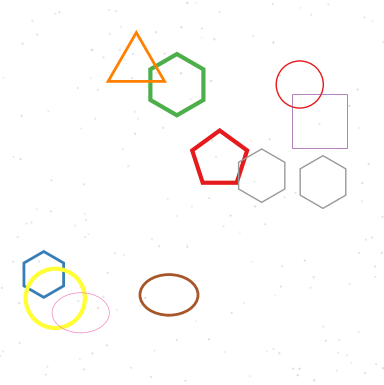[{"shape": "pentagon", "thickness": 3, "radius": 0.38, "center": [0.571, 0.586]}, {"shape": "circle", "thickness": 1, "radius": 0.31, "center": [0.779, 0.78]}, {"shape": "hexagon", "thickness": 2, "radius": 0.3, "center": [0.114, 0.287]}, {"shape": "hexagon", "thickness": 3, "radius": 0.4, "center": [0.459, 0.78]}, {"shape": "square", "thickness": 0.5, "radius": 0.35, "center": [0.83, 0.685]}, {"shape": "triangle", "thickness": 2, "radius": 0.42, "center": [0.354, 0.831]}, {"shape": "circle", "thickness": 3, "radius": 0.38, "center": [0.144, 0.225]}, {"shape": "oval", "thickness": 2, "radius": 0.38, "center": [0.439, 0.234]}, {"shape": "oval", "thickness": 0.5, "radius": 0.37, "center": [0.21, 0.188]}, {"shape": "hexagon", "thickness": 1, "radius": 0.34, "center": [0.839, 0.527]}, {"shape": "hexagon", "thickness": 1, "radius": 0.35, "center": [0.68, 0.544]}]